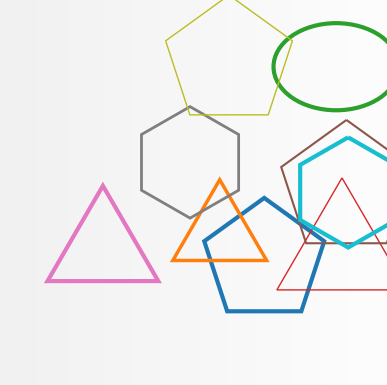[{"shape": "pentagon", "thickness": 3, "radius": 0.81, "center": [0.682, 0.323]}, {"shape": "triangle", "thickness": 2.5, "radius": 0.7, "center": [0.567, 0.393]}, {"shape": "oval", "thickness": 3, "radius": 0.81, "center": [0.868, 0.827]}, {"shape": "triangle", "thickness": 1, "radius": 0.97, "center": [0.883, 0.344]}, {"shape": "pentagon", "thickness": 1.5, "radius": 0.89, "center": [0.894, 0.511]}, {"shape": "triangle", "thickness": 3, "radius": 0.83, "center": [0.266, 0.352]}, {"shape": "hexagon", "thickness": 2, "radius": 0.72, "center": [0.49, 0.578]}, {"shape": "pentagon", "thickness": 1, "radius": 0.86, "center": [0.591, 0.841]}, {"shape": "hexagon", "thickness": 3, "radius": 0.72, "center": [0.899, 0.5]}]